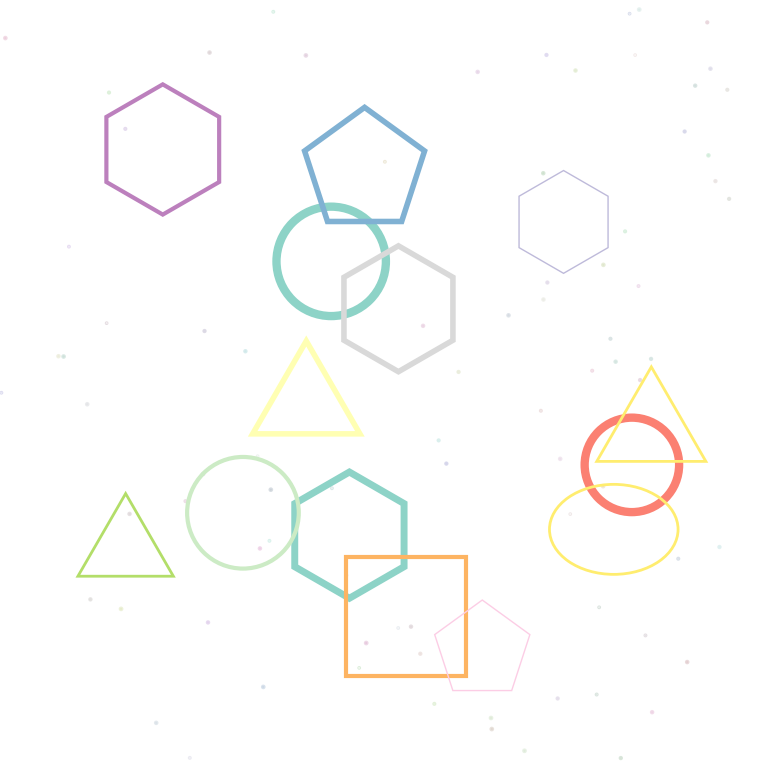[{"shape": "circle", "thickness": 3, "radius": 0.36, "center": [0.43, 0.661]}, {"shape": "hexagon", "thickness": 2.5, "radius": 0.41, "center": [0.454, 0.305]}, {"shape": "triangle", "thickness": 2, "radius": 0.4, "center": [0.398, 0.477]}, {"shape": "hexagon", "thickness": 0.5, "radius": 0.33, "center": [0.732, 0.712]}, {"shape": "circle", "thickness": 3, "radius": 0.31, "center": [0.821, 0.396]}, {"shape": "pentagon", "thickness": 2, "radius": 0.41, "center": [0.473, 0.779]}, {"shape": "square", "thickness": 1.5, "radius": 0.39, "center": [0.528, 0.2]}, {"shape": "triangle", "thickness": 1, "radius": 0.36, "center": [0.163, 0.287]}, {"shape": "pentagon", "thickness": 0.5, "radius": 0.32, "center": [0.626, 0.156]}, {"shape": "hexagon", "thickness": 2, "radius": 0.41, "center": [0.517, 0.599]}, {"shape": "hexagon", "thickness": 1.5, "radius": 0.42, "center": [0.211, 0.806]}, {"shape": "circle", "thickness": 1.5, "radius": 0.36, "center": [0.316, 0.334]}, {"shape": "triangle", "thickness": 1, "radius": 0.41, "center": [0.846, 0.442]}, {"shape": "oval", "thickness": 1, "radius": 0.42, "center": [0.797, 0.313]}]